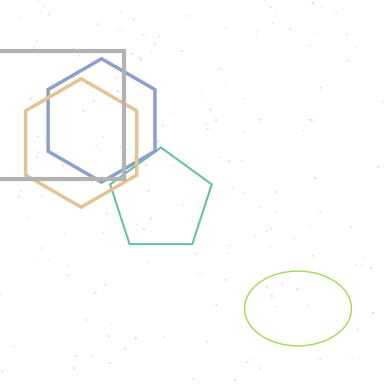[{"shape": "pentagon", "thickness": 1.5, "radius": 0.69, "center": [0.418, 0.478]}, {"shape": "hexagon", "thickness": 2.5, "radius": 0.8, "center": [0.264, 0.687]}, {"shape": "oval", "thickness": 1, "radius": 0.69, "center": [0.774, 0.199]}, {"shape": "hexagon", "thickness": 2.5, "radius": 0.83, "center": [0.211, 0.629]}, {"shape": "square", "thickness": 3, "radius": 0.84, "center": [0.156, 0.701]}]